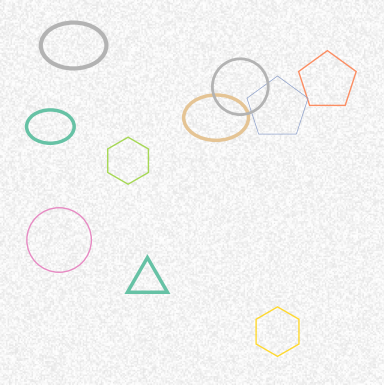[{"shape": "oval", "thickness": 2.5, "radius": 0.31, "center": [0.131, 0.671]}, {"shape": "triangle", "thickness": 2.5, "radius": 0.3, "center": [0.383, 0.271]}, {"shape": "pentagon", "thickness": 1, "radius": 0.39, "center": [0.85, 0.79]}, {"shape": "pentagon", "thickness": 0.5, "radius": 0.42, "center": [0.721, 0.719]}, {"shape": "circle", "thickness": 1, "radius": 0.42, "center": [0.154, 0.377]}, {"shape": "hexagon", "thickness": 1, "radius": 0.31, "center": [0.333, 0.583]}, {"shape": "hexagon", "thickness": 1, "radius": 0.32, "center": [0.721, 0.139]}, {"shape": "oval", "thickness": 2.5, "radius": 0.42, "center": [0.561, 0.694]}, {"shape": "circle", "thickness": 2, "radius": 0.36, "center": [0.624, 0.775]}, {"shape": "oval", "thickness": 3, "radius": 0.43, "center": [0.191, 0.882]}]